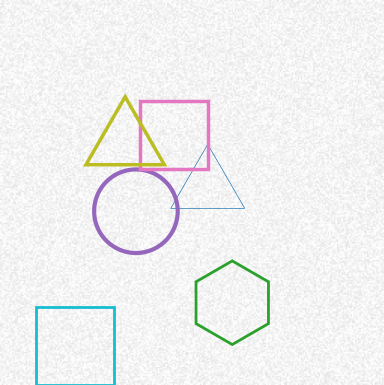[{"shape": "triangle", "thickness": 0.5, "radius": 0.55, "center": [0.54, 0.514]}, {"shape": "hexagon", "thickness": 2, "radius": 0.54, "center": [0.603, 0.214]}, {"shape": "circle", "thickness": 3, "radius": 0.54, "center": [0.353, 0.451]}, {"shape": "square", "thickness": 2.5, "radius": 0.44, "center": [0.451, 0.648]}, {"shape": "triangle", "thickness": 2.5, "radius": 0.59, "center": [0.325, 0.631]}, {"shape": "square", "thickness": 2, "radius": 0.51, "center": [0.195, 0.101]}]